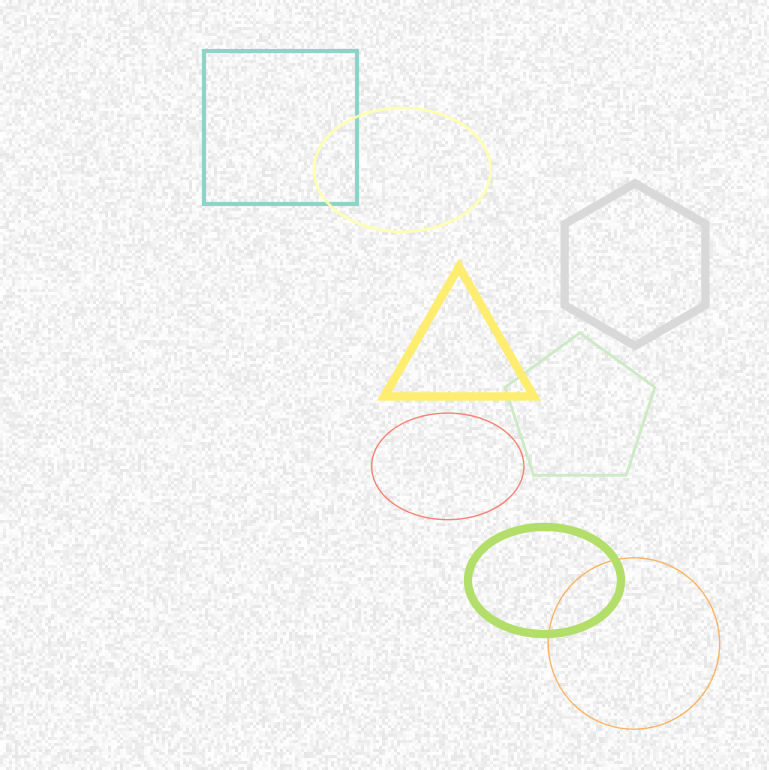[{"shape": "square", "thickness": 1.5, "radius": 0.5, "center": [0.365, 0.834]}, {"shape": "oval", "thickness": 1, "radius": 0.57, "center": [0.523, 0.779]}, {"shape": "oval", "thickness": 0.5, "radius": 0.49, "center": [0.582, 0.394]}, {"shape": "circle", "thickness": 0.5, "radius": 0.56, "center": [0.823, 0.164]}, {"shape": "oval", "thickness": 3, "radius": 0.5, "center": [0.707, 0.246]}, {"shape": "hexagon", "thickness": 3, "radius": 0.53, "center": [0.825, 0.656]}, {"shape": "pentagon", "thickness": 1, "radius": 0.51, "center": [0.753, 0.465]}, {"shape": "triangle", "thickness": 3, "radius": 0.56, "center": [0.596, 0.541]}]